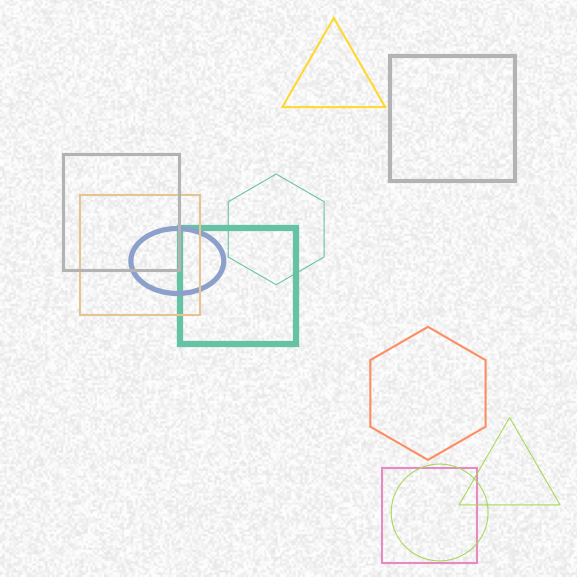[{"shape": "hexagon", "thickness": 0.5, "radius": 0.48, "center": [0.478, 0.602]}, {"shape": "square", "thickness": 3, "radius": 0.5, "center": [0.412, 0.503]}, {"shape": "hexagon", "thickness": 1, "radius": 0.58, "center": [0.741, 0.318]}, {"shape": "oval", "thickness": 2.5, "radius": 0.4, "center": [0.307, 0.547]}, {"shape": "square", "thickness": 1, "radius": 0.41, "center": [0.744, 0.106]}, {"shape": "triangle", "thickness": 0.5, "radius": 0.5, "center": [0.882, 0.175]}, {"shape": "circle", "thickness": 0.5, "radius": 0.42, "center": [0.761, 0.112]}, {"shape": "triangle", "thickness": 1, "radius": 0.51, "center": [0.578, 0.865]}, {"shape": "square", "thickness": 1, "radius": 0.52, "center": [0.243, 0.558]}, {"shape": "square", "thickness": 2, "radius": 0.54, "center": [0.784, 0.794]}, {"shape": "square", "thickness": 1.5, "radius": 0.5, "center": [0.209, 0.632]}]